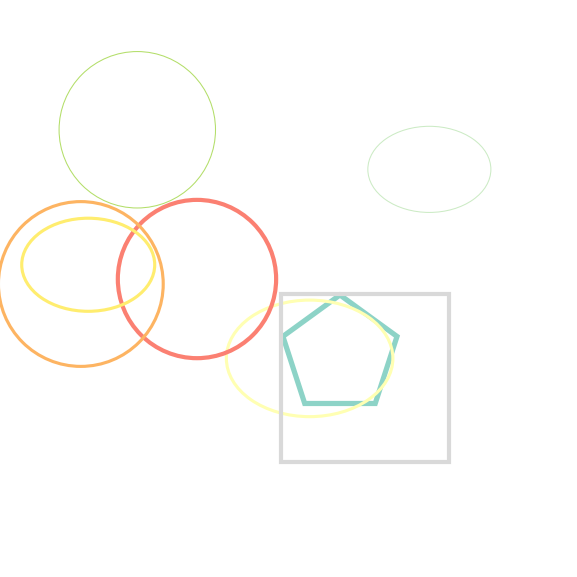[{"shape": "pentagon", "thickness": 2.5, "radius": 0.52, "center": [0.589, 0.384]}, {"shape": "oval", "thickness": 1.5, "radius": 0.72, "center": [0.536, 0.379]}, {"shape": "circle", "thickness": 2, "radius": 0.69, "center": [0.341, 0.516]}, {"shape": "circle", "thickness": 1.5, "radius": 0.71, "center": [0.14, 0.507]}, {"shape": "circle", "thickness": 0.5, "radius": 0.68, "center": [0.238, 0.774]}, {"shape": "square", "thickness": 2, "radius": 0.73, "center": [0.632, 0.344]}, {"shape": "oval", "thickness": 0.5, "radius": 0.53, "center": [0.743, 0.706]}, {"shape": "oval", "thickness": 1.5, "radius": 0.58, "center": [0.153, 0.541]}]